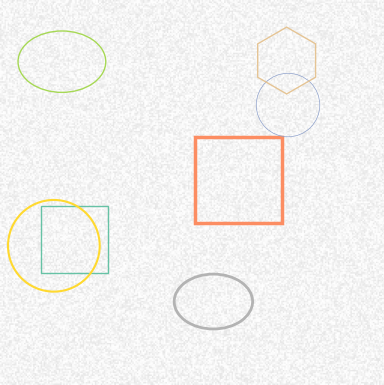[{"shape": "square", "thickness": 1, "radius": 0.43, "center": [0.195, 0.377]}, {"shape": "square", "thickness": 2.5, "radius": 0.56, "center": [0.62, 0.533]}, {"shape": "circle", "thickness": 0.5, "radius": 0.41, "center": [0.748, 0.727]}, {"shape": "oval", "thickness": 1, "radius": 0.57, "center": [0.161, 0.84]}, {"shape": "circle", "thickness": 1.5, "radius": 0.6, "center": [0.14, 0.362]}, {"shape": "hexagon", "thickness": 1, "radius": 0.43, "center": [0.745, 0.843]}, {"shape": "oval", "thickness": 2, "radius": 0.51, "center": [0.554, 0.217]}]